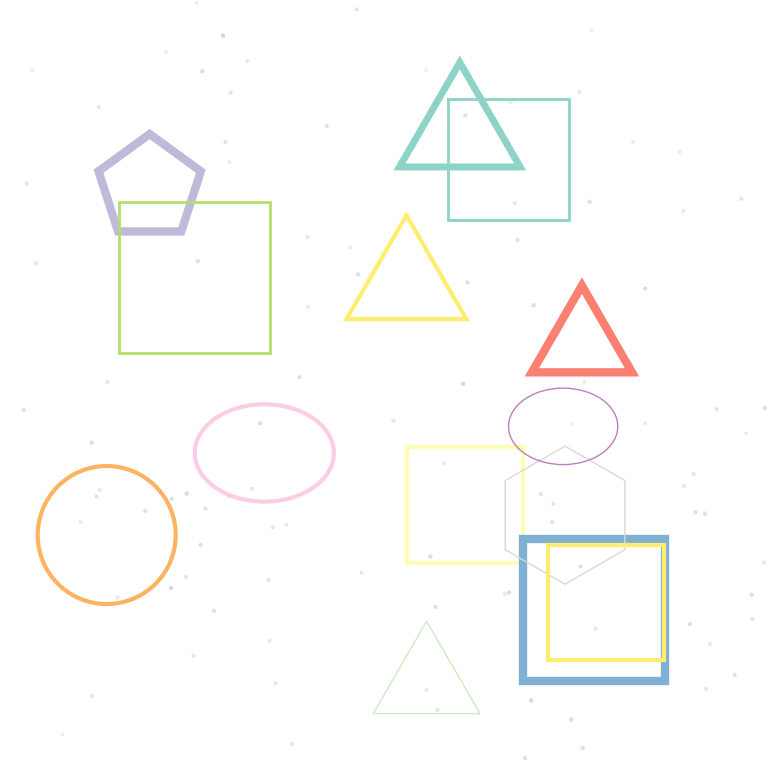[{"shape": "triangle", "thickness": 2.5, "radius": 0.45, "center": [0.597, 0.828]}, {"shape": "square", "thickness": 1, "radius": 0.39, "center": [0.66, 0.793]}, {"shape": "square", "thickness": 1.5, "radius": 0.38, "center": [0.604, 0.345]}, {"shape": "pentagon", "thickness": 3, "radius": 0.35, "center": [0.194, 0.756]}, {"shape": "triangle", "thickness": 3, "radius": 0.38, "center": [0.756, 0.554]}, {"shape": "square", "thickness": 3, "radius": 0.46, "center": [0.771, 0.208]}, {"shape": "circle", "thickness": 1.5, "radius": 0.45, "center": [0.139, 0.305]}, {"shape": "square", "thickness": 1, "radius": 0.49, "center": [0.253, 0.64]}, {"shape": "oval", "thickness": 1.5, "radius": 0.45, "center": [0.343, 0.412]}, {"shape": "hexagon", "thickness": 0.5, "radius": 0.45, "center": [0.734, 0.331]}, {"shape": "oval", "thickness": 0.5, "radius": 0.35, "center": [0.731, 0.446]}, {"shape": "triangle", "thickness": 0.5, "radius": 0.4, "center": [0.554, 0.113]}, {"shape": "triangle", "thickness": 1.5, "radius": 0.45, "center": [0.528, 0.63]}, {"shape": "square", "thickness": 1.5, "radius": 0.38, "center": [0.788, 0.218]}]